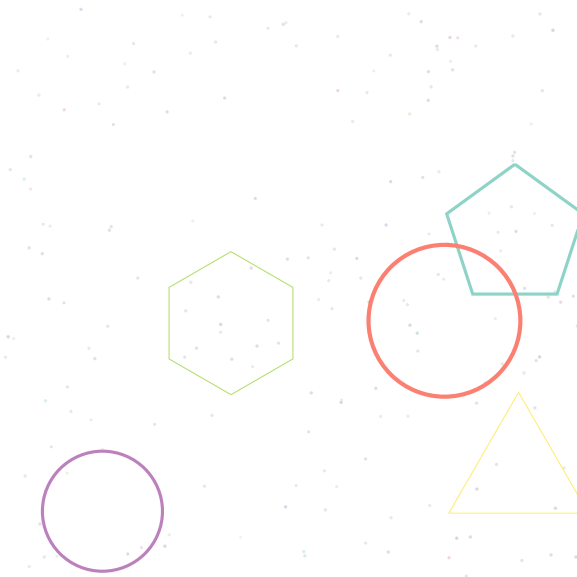[{"shape": "pentagon", "thickness": 1.5, "radius": 0.62, "center": [0.892, 0.59]}, {"shape": "circle", "thickness": 2, "radius": 0.66, "center": [0.77, 0.444]}, {"shape": "hexagon", "thickness": 0.5, "radius": 0.62, "center": [0.4, 0.44]}, {"shape": "circle", "thickness": 1.5, "radius": 0.52, "center": [0.177, 0.114]}, {"shape": "triangle", "thickness": 0.5, "radius": 0.7, "center": [0.898, 0.18]}]